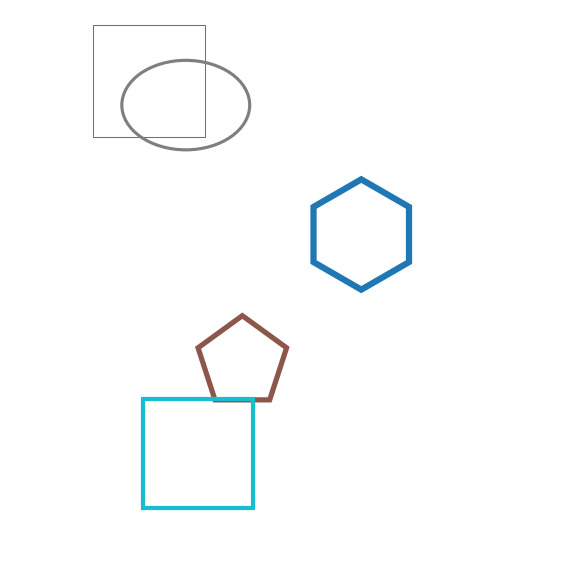[{"shape": "hexagon", "thickness": 3, "radius": 0.48, "center": [0.626, 0.593]}, {"shape": "square", "thickness": 0.5, "radius": 0.48, "center": [0.259, 0.86]}, {"shape": "pentagon", "thickness": 2.5, "radius": 0.4, "center": [0.42, 0.372]}, {"shape": "oval", "thickness": 1.5, "radius": 0.55, "center": [0.322, 0.817]}, {"shape": "square", "thickness": 2, "radius": 0.47, "center": [0.343, 0.214]}]